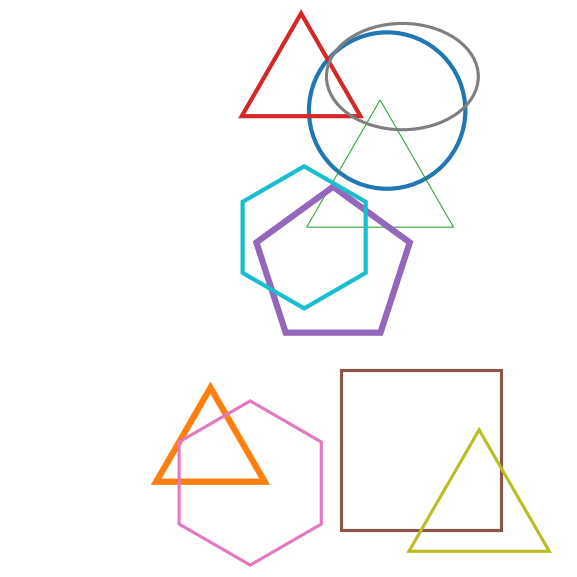[{"shape": "circle", "thickness": 2, "radius": 0.68, "center": [0.67, 0.808]}, {"shape": "triangle", "thickness": 3, "radius": 0.54, "center": [0.364, 0.219]}, {"shape": "triangle", "thickness": 0.5, "radius": 0.73, "center": [0.658, 0.679]}, {"shape": "triangle", "thickness": 2, "radius": 0.59, "center": [0.521, 0.857]}, {"shape": "pentagon", "thickness": 3, "radius": 0.7, "center": [0.577, 0.536]}, {"shape": "square", "thickness": 1.5, "radius": 0.69, "center": [0.729, 0.22]}, {"shape": "hexagon", "thickness": 1.5, "radius": 0.71, "center": [0.433, 0.163]}, {"shape": "oval", "thickness": 1.5, "radius": 0.66, "center": [0.697, 0.867]}, {"shape": "triangle", "thickness": 1.5, "radius": 0.7, "center": [0.83, 0.115]}, {"shape": "hexagon", "thickness": 2, "radius": 0.62, "center": [0.527, 0.588]}]